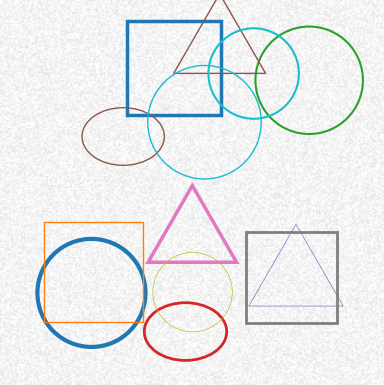[{"shape": "square", "thickness": 2.5, "radius": 0.61, "center": [0.453, 0.824]}, {"shape": "circle", "thickness": 3, "radius": 0.7, "center": [0.238, 0.239]}, {"shape": "square", "thickness": 1, "radius": 0.65, "center": [0.242, 0.294]}, {"shape": "circle", "thickness": 1.5, "radius": 0.7, "center": [0.803, 0.791]}, {"shape": "oval", "thickness": 2, "radius": 0.54, "center": [0.482, 0.139]}, {"shape": "triangle", "thickness": 0.5, "radius": 0.71, "center": [0.769, 0.276]}, {"shape": "triangle", "thickness": 1, "radius": 0.69, "center": [0.57, 0.878]}, {"shape": "oval", "thickness": 1, "radius": 0.53, "center": [0.32, 0.645]}, {"shape": "triangle", "thickness": 2.5, "radius": 0.66, "center": [0.5, 0.385]}, {"shape": "square", "thickness": 2, "radius": 0.59, "center": [0.757, 0.28]}, {"shape": "circle", "thickness": 0.5, "radius": 0.52, "center": [0.5, 0.241]}, {"shape": "circle", "thickness": 1.5, "radius": 0.59, "center": [0.659, 0.809]}, {"shape": "circle", "thickness": 1, "radius": 0.74, "center": [0.531, 0.683]}]